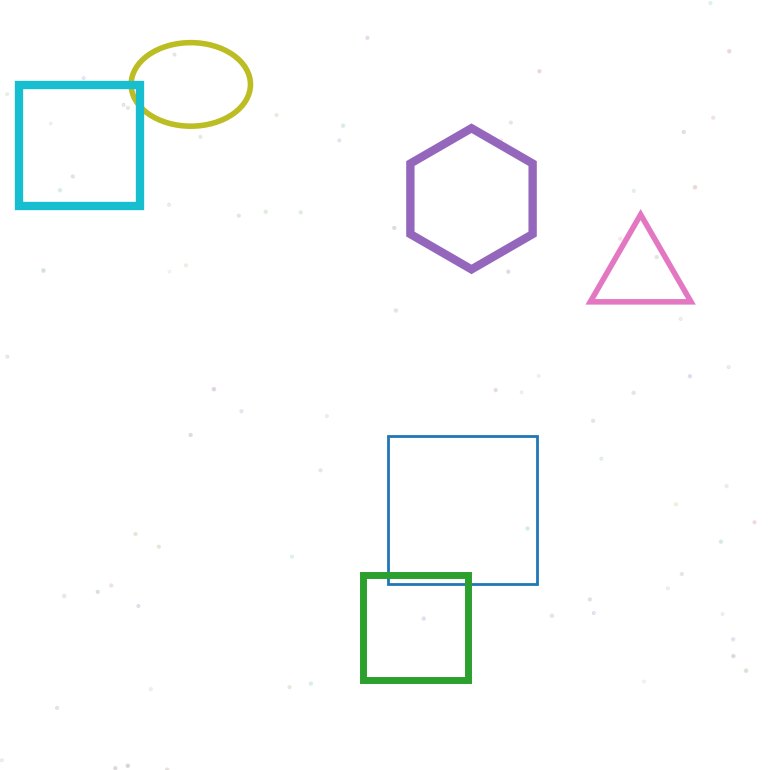[{"shape": "square", "thickness": 1, "radius": 0.48, "center": [0.601, 0.338]}, {"shape": "square", "thickness": 2.5, "radius": 0.34, "center": [0.54, 0.185]}, {"shape": "hexagon", "thickness": 3, "radius": 0.46, "center": [0.612, 0.742]}, {"shape": "triangle", "thickness": 2, "radius": 0.38, "center": [0.832, 0.646]}, {"shape": "oval", "thickness": 2, "radius": 0.39, "center": [0.248, 0.89]}, {"shape": "square", "thickness": 3, "radius": 0.39, "center": [0.103, 0.811]}]